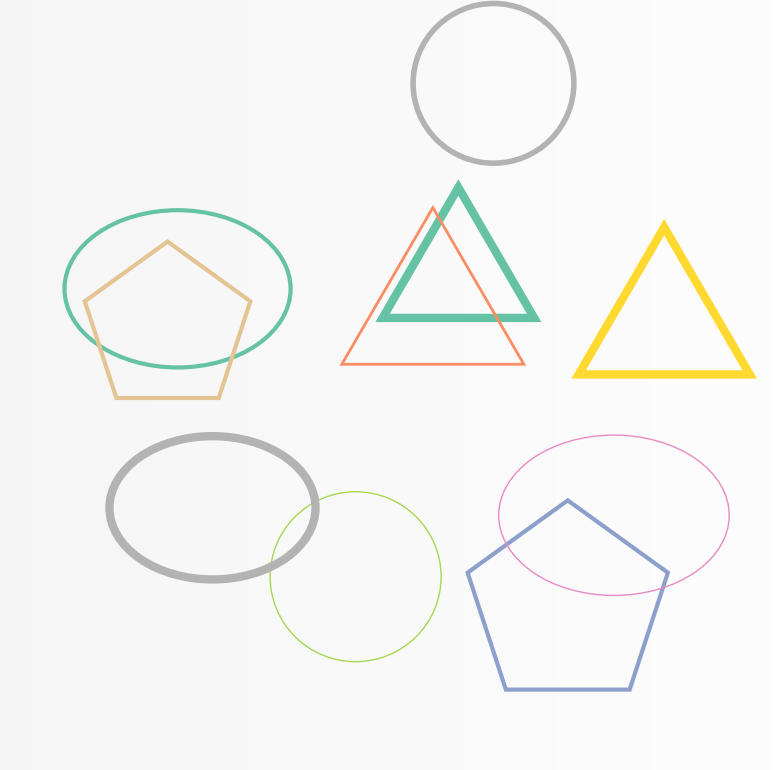[{"shape": "oval", "thickness": 1.5, "radius": 0.73, "center": [0.229, 0.625]}, {"shape": "triangle", "thickness": 3, "radius": 0.56, "center": [0.591, 0.644]}, {"shape": "triangle", "thickness": 1, "radius": 0.68, "center": [0.559, 0.595]}, {"shape": "pentagon", "thickness": 1.5, "radius": 0.68, "center": [0.733, 0.214]}, {"shape": "oval", "thickness": 0.5, "radius": 0.74, "center": [0.792, 0.331]}, {"shape": "circle", "thickness": 0.5, "radius": 0.55, "center": [0.459, 0.251]}, {"shape": "triangle", "thickness": 3, "radius": 0.64, "center": [0.857, 0.577]}, {"shape": "pentagon", "thickness": 1.5, "radius": 0.56, "center": [0.216, 0.574]}, {"shape": "circle", "thickness": 2, "radius": 0.52, "center": [0.637, 0.892]}, {"shape": "oval", "thickness": 3, "radius": 0.66, "center": [0.274, 0.341]}]